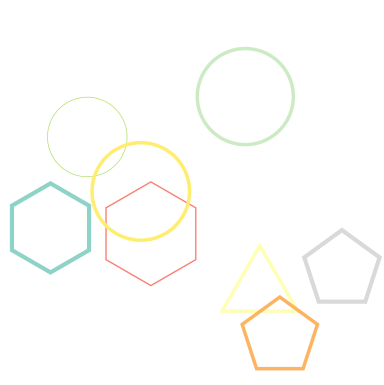[{"shape": "hexagon", "thickness": 3, "radius": 0.58, "center": [0.131, 0.408]}, {"shape": "triangle", "thickness": 2.5, "radius": 0.57, "center": [0.675, 0.249]}, {"shape": "hexagon", "thickness": 1, "radius": 0.67, "center": [0.392, 0.393]}, {"shape": "pentagon", "thickness": 2.5, "radius": 0.51, "center": [0.727, 0.126]}, {"shape": "circle", "thickness": 0.5, "radius": 0.52, "center": [0.227, 0.644]}, {"shape": "pentagon", "thickness": 3, "radius": 0.51, "center": [0.888, 0.3]}, {"shape": "circle", "thickness": 2.5, "radius": 0.62, "center": [0.637, 0.749]}, {"shape": "circle", "thickness": 2.5, "radius": 0.63, "center": [0.366, 0.503]}]